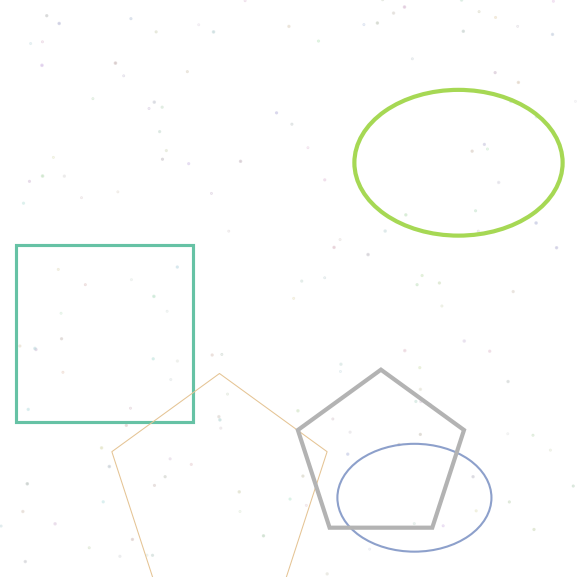[{"shape": "square", "thickness": 1.5, "radius": 0.77, "center": [0.181, 0.421]}, {"shape": "oval", "thickness": 1, "radius": 0.67, "center": [0.718, 0.137]}, {"shape": "oval", "thickness": 2, "radius": 0.9, "center": [0.794, 0.717]}, {"shape": "pentagon", "thickness": 0.5, "radius": 0.98, "center": [0.38, 0.156]}, {"shape": "pentagon", "thickness": 2, "radius": 0.76, "center": [0.66, 0.208]}]